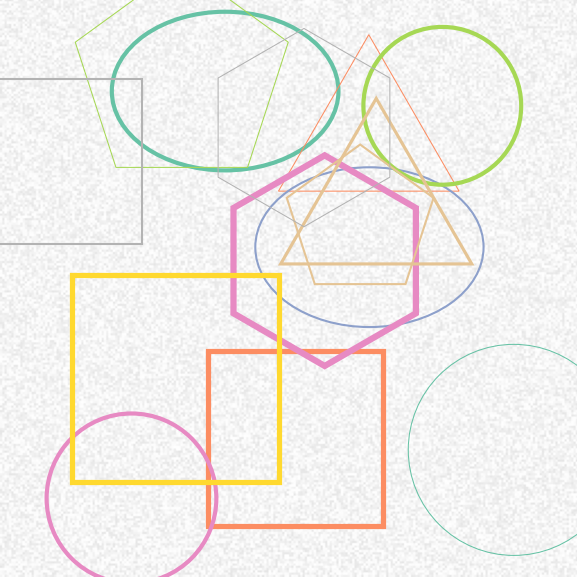[{"shape": "oval", "thickness": 2, "radius": 0.98, "center": [0.39, 0.841]}, {"shape": "circle", "thickness": 0.5, "radius": 0.91, "center": [0.89, 0.22]}, {"shape": "triangle", "thickness": 0.5, "radius": 0.9, "center": [0.639, 0.758]}, {"shape": "square", "thickness": 2.5, "radius": 0.76, "center": [0.511, 0.24]}, {"shape": "oval", "thickness": 1, "radius": 0.99, "center": [0.64, 0.571]}, {"shape": "hexagon", "thickness": 3, "radius": 0.91, "center": [0.562, 0.548]}, {"shape": "circle", "thickness": 2, "radius": 0.73, "center": [0.228, 0.136]}, {"shape": "pentagon", "thickness": 0.5, "radius": 0.97, "center": [0.315, 0.866]}, {"shape": "circle", "thickness": 2, "radius": 0.68, "center": [0.766, 0.816]}, {"shape": "square", "thickness": 2.5, "radius": 0.9, "center": [0.305, 0.343]}, {"shape": "pentagon", "thickness": 1, "radius": 0.67, "center": [0.624, 0.615]}, {"shape": "triangle", "thickness": 1.5, "radius": 0.96, "center": [0.651, 0.638]}, {"shape": "square", "thickness": 1, "radius": 0.71, "center": [0.104, 0.72]}, {"shape": "hexagon", "thickness": 0.5, "radius": 0.86, "center": [0.526, 0.778]}]